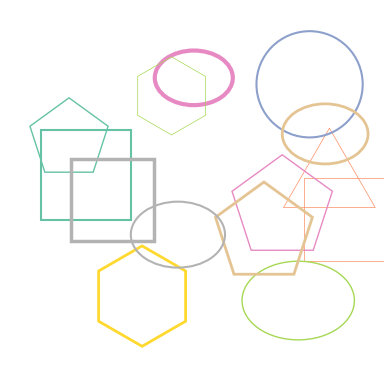[{"shape": "pentagon", "thickness": 1, "radius": 0.53, "center": [0.179, 0.639]}, {"shape": "square", "thickness": 1.5, "radius": 0.58, "center": [0.224, 0.545]}, {"shape": "square", "thickness": 0.5, "radius": 0.54, "center": [0.897, 0.431]}, {"shape": "triangle", "thickness": 0.5, "radius": 0.69, "center": [0.856, 0.53]}, {"shape": "circle", "thickness": 1.5, "radius": 0.69, "center": [0.804, 0.781]}, {"shape": "pentagon", "thickness": 1, "radius": 0.69, "center": [0.733, 0.461]}, {"shape": "oval", "thickness": 3, "radius": 0.51, "center": [0.503, 0.798]}, {"shape": "hexagon", "thickness": 0.5, "radius": 0.51, "center": [0.446, 0.751]}, {"shape": "oval", "thickness": 1, "radius": 0.73, "center": [0.775, 0.219]}, {"shape": "hexagon", "thickness": 2, "radius": 0.65, "center": [0.369, 0.231]}, {"shape": "pentagon", "thickness": 2, "radius": 0.66, "center": [0.686, 0.395]}, {"shape": "oval", "thickness": 2, "radius": 0.56, "center": [0.845, 0.652]}, {"shape": "oval", "thickness": 1.5, "radius": 0.61, "center": [0.462, 0.391]}, {"shape": "square", "thickness": 2.5, "radius": 0.54, "center": [0.292, 0.481]}]